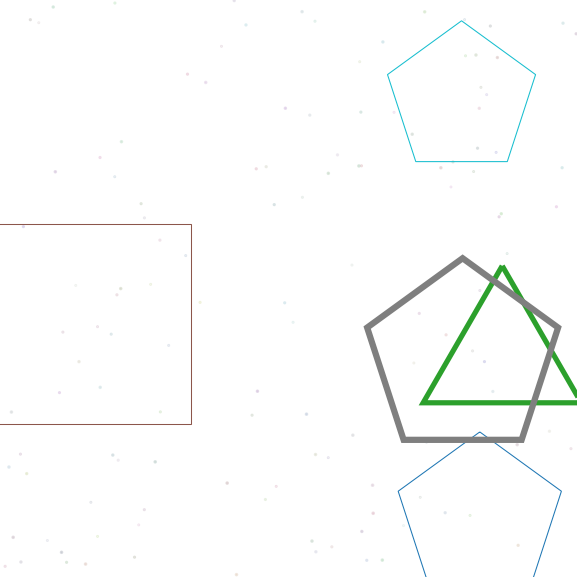[{"shape": "pentagon", "thickness": 0.5, "radius": 0.74, "center": [0.831, 0.103]}, {"shape": "triangle", "thickness": 2.5, "radius": 0.79, "center": [0.87, 0.381]}, {"shape": "square", "thickness": 0.5, "radius": 0.87, "center": [0.158, 0.438]}, {"shape": "pentagon", "thickness": 3, "radius": 0.87, "center": [0.801, 0.378]}, {"shape": "pentagon", "thickness": 0.5, "radius": 0.67, "center": [0.799, 0.828]}]